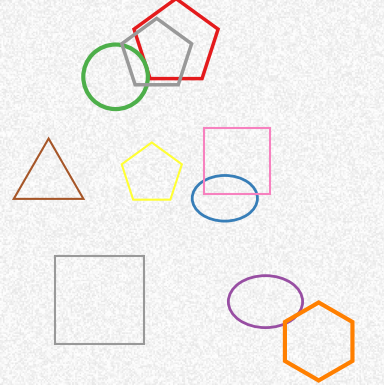[{"shape": "pentagon", "thickness": 2.5, "radius": 0.57, "center": [0.457, 0.889]}, {"shape": "oval", "thickness": 2, "radius": 0.42, "center": [0.584, 0.485]}, {"shape": "circle", "thickness": 3, "radius": 0.42, "center": [0.3, 0.8]}, {"shape": "oval", "thickness": 2, "radius": 0.48, "center": [0.69, 0.217]}, {"shape": "hexagon", "thickness": 3, "radius": 0.51, "center": [0.828, 0.113]}, {"shape": "pentagon", "thickness": 1.5, "radius": 0.41, "center": [0.394, 0.548]}, {"shape": "triangle", "thickness": 1.5, "radius": 0.52, "center": [0.126, 0.536]}, {"shape": "square", "thickness": 1.5, "radius": 0.43, "center": [0.615, 0.583]}, {"shape": "pentagon", "thickness": 2.5, "radius": 0.48, "center": [0.407, 0.857]}, {"shape": "square", "thickness": 1.5, "radius": 0.57, "center": [0.259, 0.221]}]